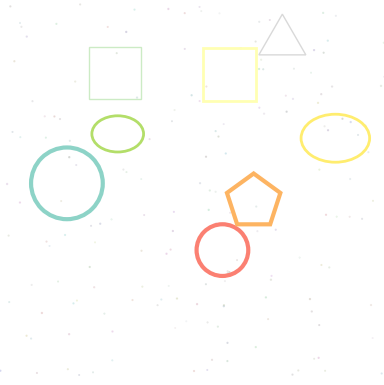[{"shape": "circle", "thickness": 3, "radius": 0.47, "center": [0.174, 0.524]}, {"shape": "square", "thickness": 2, "radius": 0.35, "center": [0.596, 0.807]}, {"shape": "circle", "thickness": 3, "radius": 0.34, "center": [0.578, 0.35]}, {"shape": "pentagon", "thickness": 3, "radius": 0.36, "center": [0.659, 0.476]}, {"shape": "oval", "thickness": 2, "radius": 0.34, "center": [0.306, 0.652]}, {"shape": "triangle", "thickness": 1, "radius": 0.35, "center": [0.733, 0.893]}, {"shape": "square", "thickness": 1, "radius": 0.34, "center": [0.298, 0.811]}, {"shape": "oval", "thickness": 2, "radius": 0.45, "center": [0.871, 0.641]}]